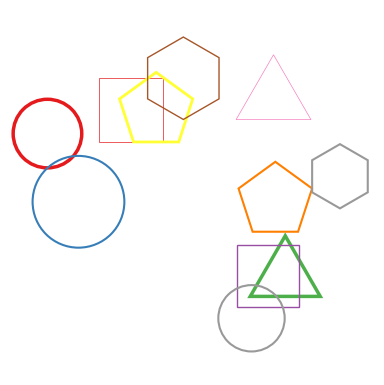[{"shape": "square", "thickness": 0.5, "radius": 0.41, "center": [0.341, 0.713]}, {"shape": "circle", "thickness": 2.5, "radius": 0.45, "center": [0.123, 0.653]}, {"shape": "circle", "thickness": 1.5, "radius": 0.6, "center": [0.204, 0.476]}, {"shape": "triangle", "thickness": 2.5, "radius": 0.52, "center": [0.741, 0.283]}, {"shape": "square", "thickness": 1, "radius": 0.4, "center": [0.695, 0.283]}, {"shape": "pentagon", "thickness": 1.5, "radius": 0.5, "center": [0.715, 0.479]}, {"shape": "pentagon", "thickness": 2, "radius": 0.5, "center": [0.406, 0.712]}, {"shape": "hexagon", "thickness": 1, "radius": 0.54, "center": [0.476, 0.797]}, {"shape": "triangle", "thickness": 0.5, "radius": 0.56, "center": [0.71, 0.745]}, {"shape": "circle", "thickness": 1.5, "radius": 0.43, "center": [0.653, 0.173]}, {"shape": "hexagon", "thickness": 1.5, "radius": 0.42, "center": [0.883, 0.542]}]